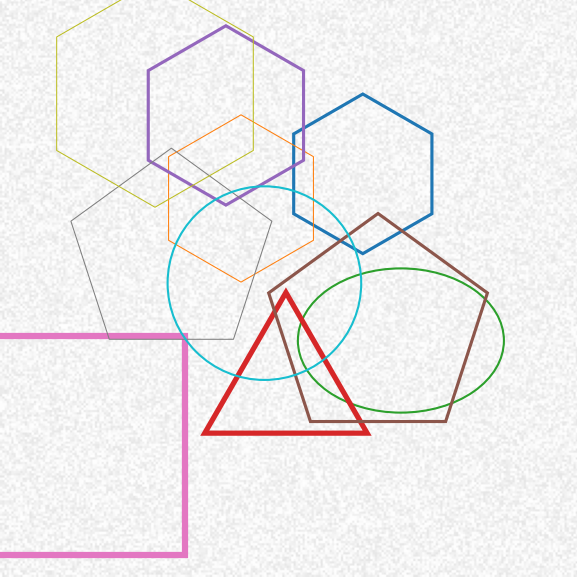[{"shape": "hexagon", "thickness": 1.5, "radius": 0.69, "center": [0.628, 0.698]}, {"shape": "hexagon", "thickness": 0.5, "radius": 0.72, "center": [0.417, 0.655]}, {"shape": "oval", "thickness": 1, "radius": 0.89, "center": [0.694, 0.41]}, {"shape": "triangle", "thickness": 2.5, "radius": 0.81, "center": [0.495, 0.33]}, {"shape": "hexagon", "thickness": 1.5, "radius": 0.78, "center": [0.391, 0.799]}, {"shape": "pentagon", "thickness": 1.5, "radius": 1.0, "center": [0.655, 0.43]}, {"shape": "square", "thickness": 3, "radius": 0.95, "center": [0.131, 0.228]}, {"shape": "pentagon", "thickness": 0.5, "radius": 0.91, "center": [0.297, 0.56]}, {"shape": "hexagon", "thickness": 0.5, "radius": 0.98, "center": [0.268, 0.837]}, {"shape": "circle", "thickness": 1, "radius": 0.84, "center": [0.458, 0.509]}]